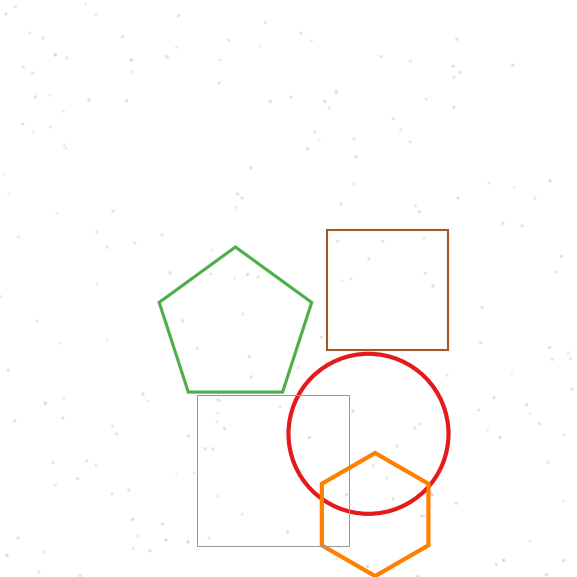[{"shape": "circle", "thickness": 2, "radius": 0.69, "center": [0.638, 0.248]}, {"shape": "pentagon", "thickness": 1.5, "radius": 0.69, "center": [0.408, 0.433]}, {"shape": "hexagon", "thickness": 2, "radius": 0.53, "center": [0.65, 0.108]}, {"shape": "square", "thickness": 1, "radius": 0.52, "center": [0.671, 0.497]}, {"shape": "square", "thickness": 0.5, "radius": 0.66, "center": [0.472, 0.184]}]